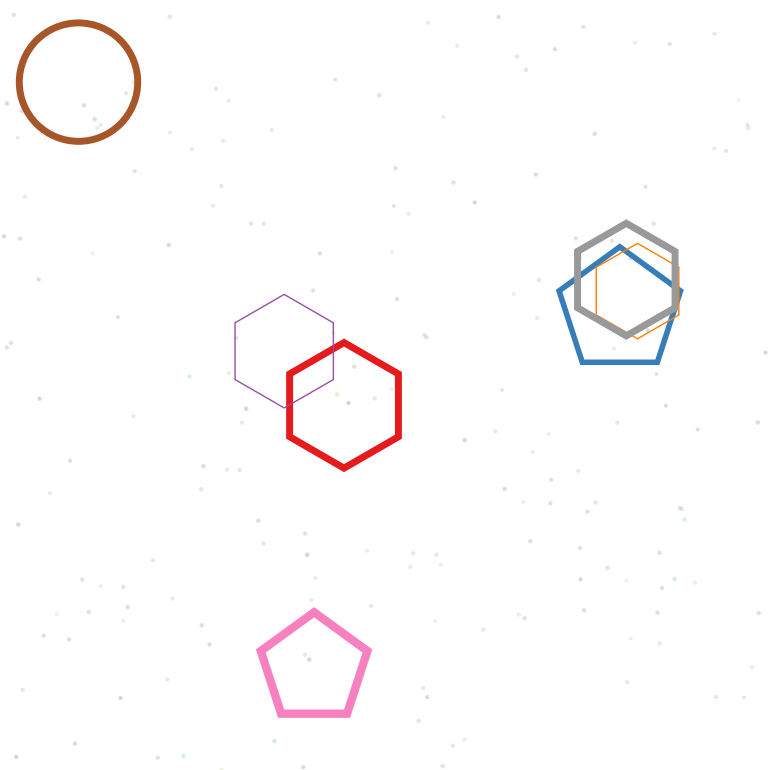[{"shape": "hexagon", "thickness": 2.5, "radius": 0.41, "center": [0.447, 0.474]}, {"shape": "pentagon", "thickness": 2, "radius": 0.41, "center": [0.805, 0.597]}, {"shape": "hexagon", "thickness": 0.5, "radius": 0.37, "center": [0.369, 0.544]}, {"shape": "hexagon", "thickness": 0.5, "radius": 0.31, "center": [0.828, 0.622]}, {"shape": "circle", "thickness": 2.5, "radius": 0.38, "center": [0.102, 0.893]}, {"shape": "pentagon", "thickness": 3, "radius": 0.36, "center": [0.408, 0.132]}, {"shape": "hexagon", "thickness": 2.5, "radius": 0.37, "center": [0.813, 0.637]}]